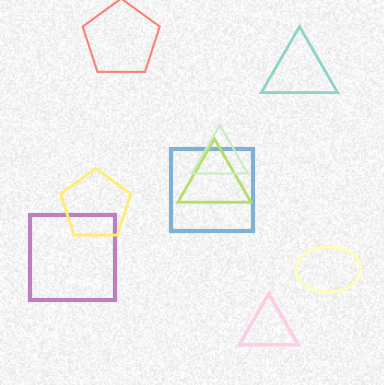[{"shape": "triangle", "thickness": 2, "radius": 0.57, "center": [0.778, 0.817]}, {"shape": "oval", "thickness": 2, "radius": 0.42, "center": [0.853, 0.3]}, {"shape": "pentagon", "thickness": 1.5, "radius": 0.53, "center": [0.315, 0.899]}, {"shape": "square", "thickness": 3, "radius": 0.53, "center": [0.551, 0.507]}, {"shape": "triangle", "thickness": 2, "radius": 0.55, "center": [0.557, 0.53]}, {"shape": "triangle", "thickness": 2.5, "radius": 0.44, "center": [0.698, 0.149]}, {"shape": "square", "thickness": 3, "radius": 0.55, "center": [0.189, 0.331]}, {"shape": "triangle", "thickness": 1.5, "radius": 0.42, "center": [0.571, 0.591]}, {"shape": "pentagon", "thickness": 2, "radius": 0.48, "center": [0.249, 0.467]}]